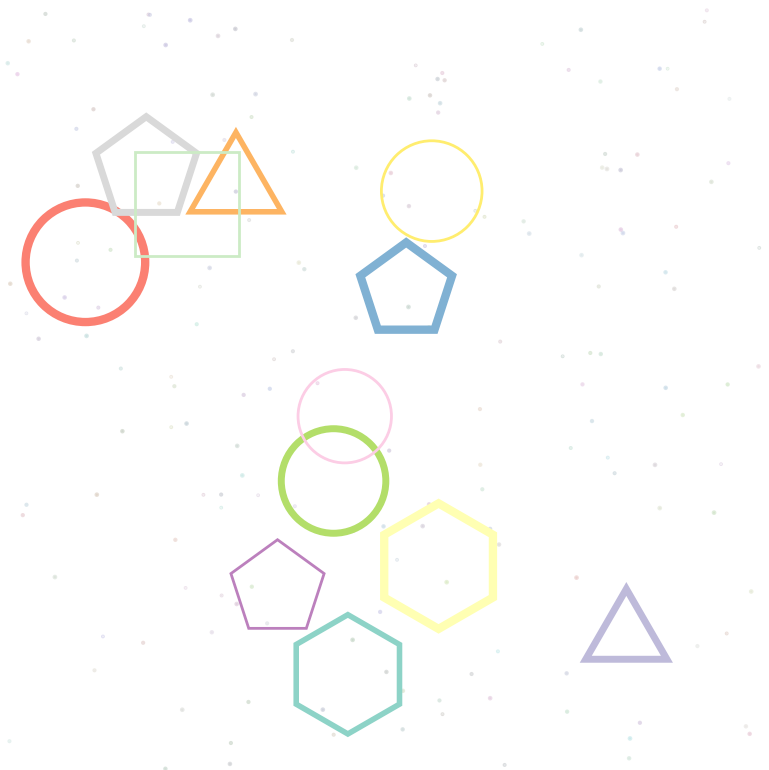[{"shape": "hexagon", "thickness": 2, "radius": 0.39, "center": [0.452, 0.124]}, {"shape": "hexagon", "thickness": 3, "radius": 0.41, "center": [0.57, 0.265]}, {"shape": "triangle", "thickness": 2.5, "radius": 0.3, "center": [0.813, 0.174]}, {"shape": "circle", "thickness": 3, "radius": 0.39, "center": [0.111, 0.659]}, {"shape": "pentagon", "thickness": 3, "radius": 0.31, "center": [0.528, 0.622]}, {"shape": "triangle", "thickness": 2, "radius": 0.34, "center": [0.306, 0.759]}, {"shape": "circle", "thickness": 2.5, "radius": 0.34, "center": [0.433, 0.375]}, {"shape": "circle", "thickness": 1, "radius": 0.3, "center": [0.448, 0.46]}, {"shape": "pentagon", "thickness": 2.5, "radius": 0.34, "center": [0.19, 0.78]}, {"shape": "pentagon", "thickness": 1, "radius": 0.32, "center": [0.36, 0.235]}, {"shape": "square", "thickness": 1, "radius": 0.34, "center": [0.243, 0.735]}, {"shape": "circle", "thickness": 1, "radius": 0.33, "center": [0.561, 0.752]}]